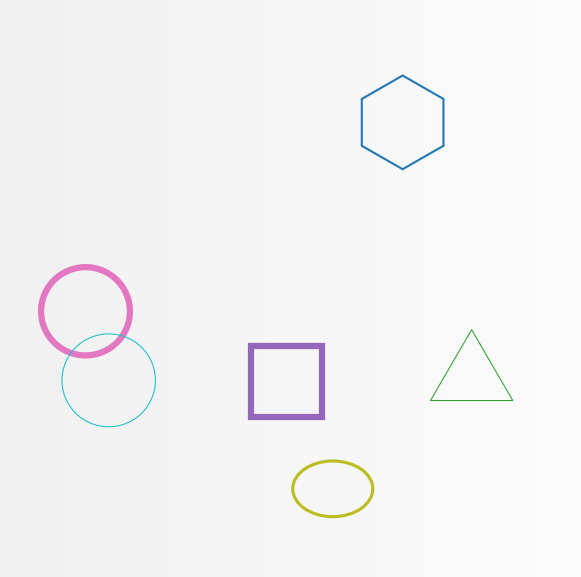[{"shape": "hexagon", "thickness": 1, "radius": 0.41, "center": [0.693, 0.787]}, {"shape": "triangle", "thickness": 0.5, "radius": 0.41, "center": [0.811, 0.346]}, {"shape": "square", "thickness": 3, "radius": 0.31, "center": [0.493, 0.338]}, {"shape": "circle", "thickness": 3, "radius": 0.38, "center": [0.147, 0.46]}, {"shape": "oval", "thickness": 1.5, "radius": 0.34, "center": [0.573, 0.153]}, {"shape": "circle", "thickness": 0.5, "radius": 0.4, "center": [0.187, 0.341]}]